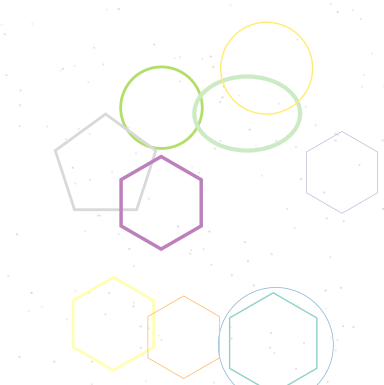[{"shape": "hexagon", "thickness": 1, "radius": 0.65, "center": [0.71, 0.109]}, {"shape": "hexagon", "thickness": 2, "radius": 0.6, "center": [0.295, 0.159]}, {"shape": "hexagon", "thickness": 0.5, "radius": 0.53, "center": [0.888, 0.552]}, {"shape": "circle", "thickness": 0.5, "radius": 0.75, "center": [0.716, 0.104]}, {"shape": "hexagon", "thickness": 0.5, "radius": 0.54, "center": [0.477, 0.124]}, {"shape": "circle", "thickness": 2, "radius": 0.53, "center": [0.419, 0.72]}, {"shape": "pentagon", "thickness": 2, "radius": 0.69, "center": [0.274, 0.566]}, {"shape": "hexagon", "thickness": 2.5, "radius": 0.6, "center": [0.419, 0.473]}, {"shape": "oval", "thickness": 3, "radius": 0.69, "center": [0.642, 0.705]}, {"shape": "circle", "thickness": 1, "radius": 0.6, "center": [0.693, 0.823]}]